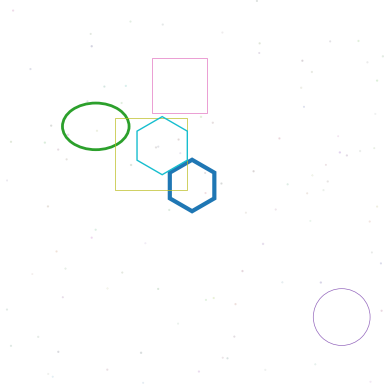[{"shape": "hexagon", "thickness": 3, "radius": 0.33, "center": [0.499, 0.518]}, {"shape": "oval", "thickness": 2, "radius": 0.43, "center": [0.249, 0.672]}, {"shape": "circle", "thickness": 0.5, "radius": 0.37, "center": [0.888, 0.176]}, {"shape": "square", "thickness": 0.5, "radius": 0.36, "center": [0.466, 0.777]}, {"shape": "square", "thickness": 0.5, "radius": 0.47, "center": [0.392, 0.599]}, {"shape": "hexagon", "thickness": 1, "radius": 0.38, "center": [0.421, 0.622]}]